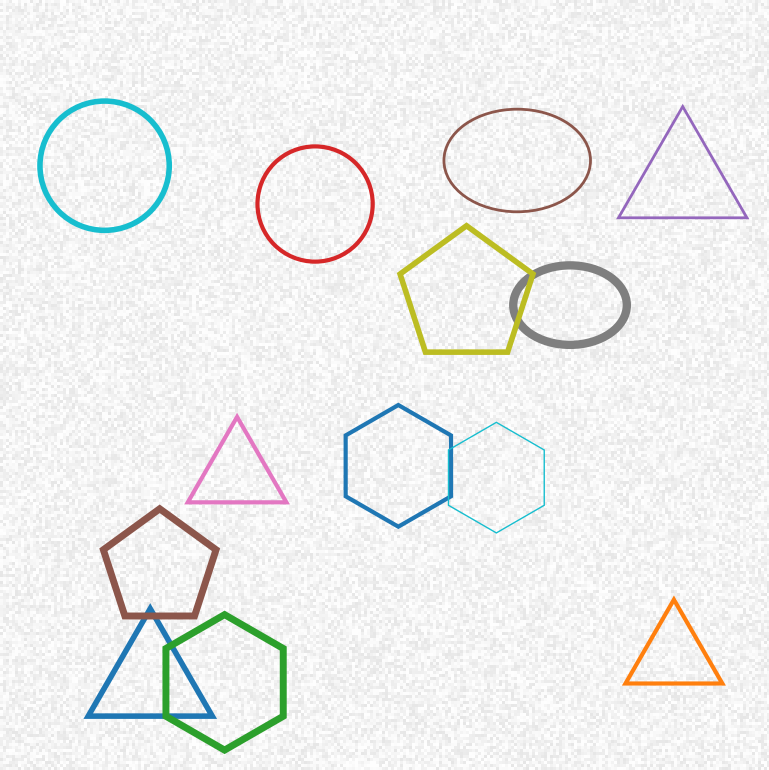[{"shape": "triangle", "thickness": 2, "radius": 0.47, "center": [0.195, 0.116]}, {"shape": "hexagon", "thickness": 1.5, "radius": 0.4, "center": [0.517, 0.395]}, {"shape": "triangle", "thickness": 1.5, "radius": 0.36, "center": [0.875, 0.149]}, {"shape": "hexagon", "thickness": 2.5, "radius": 0.44, "center": [0.292, 0.114]}, {"shape": "circle", "thickness": 1.5, "radius": 0.37, "center": [0.409, 0.735]}, {"shape": "triangle", "thickness": 1, "radius": 0.48, "center": [0.887, 0.765]}, {"shape": "oval", "thickness": 1, "radius": 0.48, "center": [0.672, 0.792]}, {"shape": "pentagon", "thickness": 2.5, "radius": 0.38, "center": [0.207, 0.262]}, {"shape": "triangle", "thickness": 1.5, "radius": 0.37, "center": [0.308, 0.385]}, {"shape": "oval", "thickness": 3, "radius": 0.37, "center": [0.74, 0.604]}, {"shape": "pentagon", "thickness": 2, "radius": 0.45, "center": [0.606, 0.616]}, {"shape": "circle", "thickness": 2, "radius": 0.42, "center": [0.136, 0.785]}, {"shape": "hexagon", "thickness": 0.5, "radius": 0.36, "center": [0.645, 0.38]}]